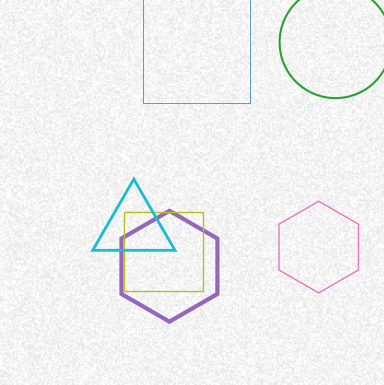[{"shape": "square", "thickness": 0.5, "radius": 0.7, "center": [0.51, 0.872]}, {"shape": "circle", "thickness": 1.5, "radius": 0.73, "center": [0.871, 0.89]}, {"shape": "hexagon", "thickness": 3, "radius": 0.72, "center": [0.44, 0.308]}, {"shape": "hexagon", "thickness": 1, "radius": 0.6, "center": [0.828, 0.358]}, {"shape": "square", "thickness": 1, "radius": 0.51, "center": [0.424, 0.346]}, {"shape": "triangle", "thickness": 2, "radius": 0.62, "center": [0.348, 0.412]}]